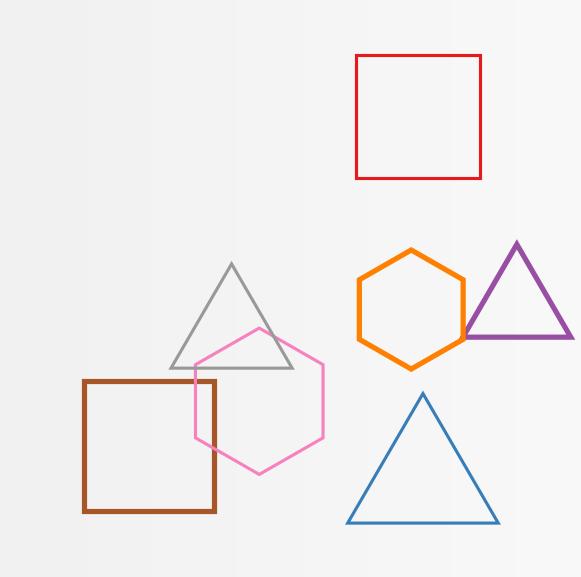[{"shape": "square", "thickness": 1.5, "radius": 0.53, "center": [0.719, 0.798]}, {"shape": "triangle", "thickness": 1.5, "radius": 0.75, "center": [0.728, 0.168]}, {"shape": "triangle", "thickness": 2.5, "radius": 0.54, "center": [0.889, 0.469]}, {"shape": "hexagon", "thickness": 2.5, "radius": 0.52, "center": [0.708, 0.463]}, {"shape": "square", "thickness": 2.5, "radius": 0.56, "center": [0.256, 0.226]}, {"shape": "hexagon", "thickness": 1.5, "radius": 0.63, "center": [0.446, 0.304]}, {"shape": "triangle", "thickness": 1.5, "radius": 0.6, "center": [0.398, 0.422]}]